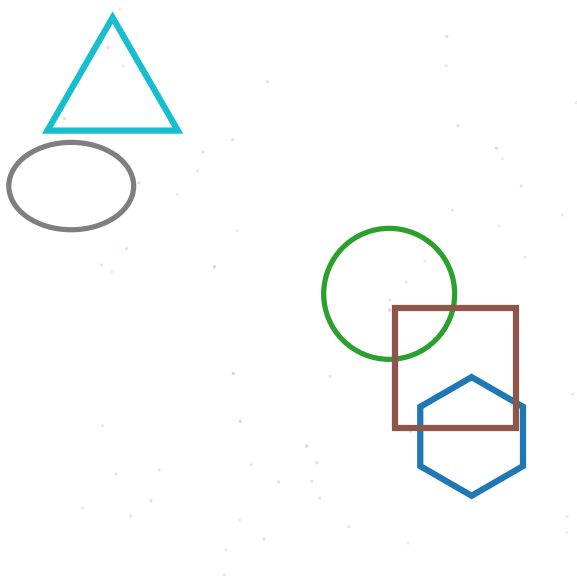[{"shape": "hexagon", "thickness": 3, "radius": 0.51, "center": [0.817, 0.243]}, {"shape": "circle", "thickness": 2.5, "radius": 0.57, "center": [0.674, 0.49]}, {"shape": "square", "thickness": 3, "radius": 0.52, "center": [0.789, 0.362]}, {"shape": "oval", "thickness": 2.5, "radius": 0.54, "center": [0.123, 0.677]}, {"shape": "triangle", "thickness": 3, "radius": 0.65, "center": [0.195, 0.838]}]